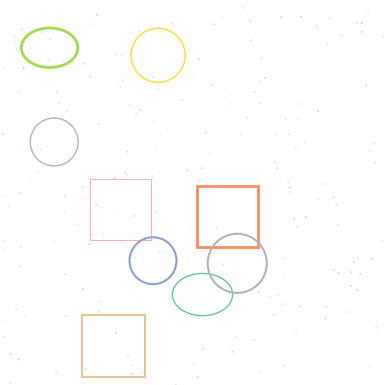[{"shape": "oval", "thickness": 1, "radius": 0.39, "center": [0.526, 0.235]}, {"shape": "square", "thickness": 2, "radius": 0.4, "center": [0.59, 0.438]}, {"shape": "circle", "thickness": 1.5, "radius": 0.3, "center": [0.397, 0.323]}, {"shape": "square", "thickness": 0.5, "radius": 0.4, "center": [0.313, 0.456]}, {"shape": "oval", "thickness": 2, "radius": 0.37, "center": [0.129, 0.876]}, {"shape": "circle", "thickness": 1, "radius": 0.35, "center": [0.411, 0.856]}, {"shape": "square", "thickness": 1.5, "radius": 0.4, "center": [0.295, 0.102]}, {"shape": "circle", "thickness": 1, "radius": 0.31, "center": [0.141, 0.631]}, {"shape": "circle", "thickness": 1.5, "radius": 0.38, "center": [0.616, 0.316]}]